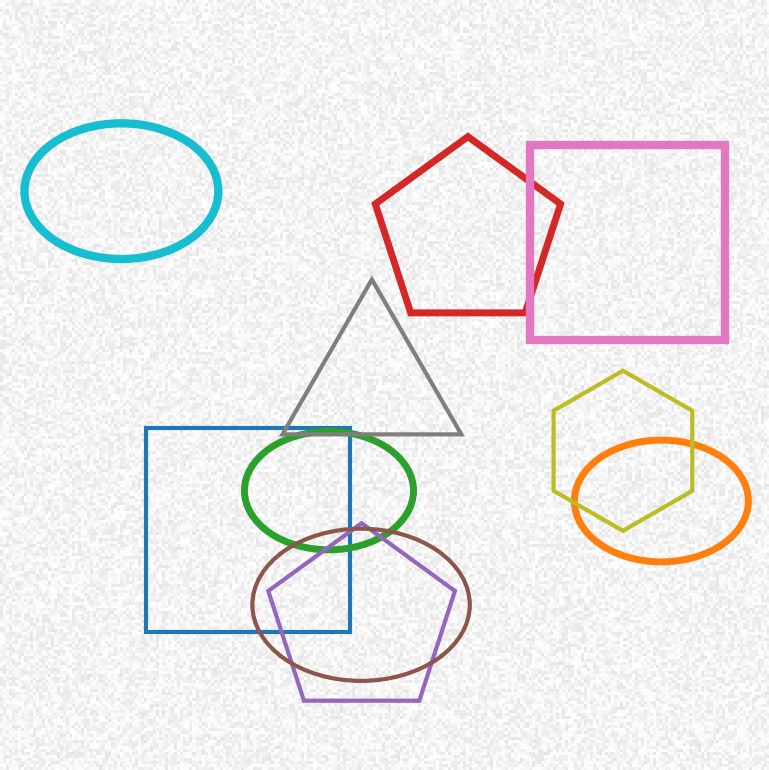[{"shape": "square", "thickness": 1.5, "radius": 0.66, "center": [0.322, 0.312]}, {"shape": "oval", "thickness": 2.5, "radius": 0.56, "center": [0.859, 0.349]}, {"shape": "oval", "thickness": 2.5, "radius": 0.55, "center": [0.427, 0.363]}, {"shape": "pentagon", "thickness": 2.5, "radius": 0.63, "center": [0.608, 0.696]}, {"shape": "pentagon", "thickness": 1.5, "radius": 0.64, "center": [0.47, 0.193]}, {"shape": "oval", "thickness": 1.5, "radius": 0.71, "center": [0.469, 0.215]}, {"shape": "square", "thickness": 3, "radius": 0.63, "center": [0.815, 0.685]}, {"shape": "triangle", "thickness": 1.5, "radius": 0.67, "center": [0.483, 0.503]}, {"shape": "hexagon", "thickness": 1.5, "radius": 0.52, "center": [0.809, 0.415]}, {"shape": "oval", "thickness": 3, "radius": 0.63, "center": [0.158, 0.752]}]